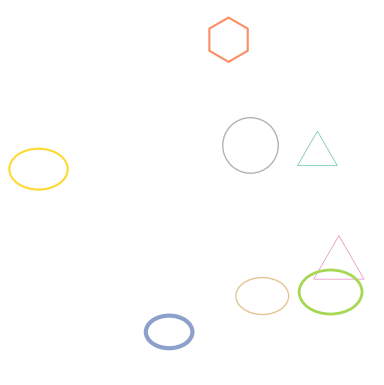[{"shape": "triangle", "thickness": 0.5, "radius": 0.3, "center": [0.824, 0.6]}, {"shape": "hexagon", "thickness": 1.5, "radius": 0.29, "center": [0.594, 0.897]}, {"shape": "oval", "thickness": 3, "radius": 0.3, "center": [0.439, 0.138]}, {"shape": "triangle", "thickness": 0.5, "radius": 0.38, "center": [0.88, 0.313]}, {"shape": "oval", "thickness": 2, "radius": 0.41, "center": [0.859, 0.242]}, {"shape": "oval", "thickness": 1.5, "radius": 0.38, "center": [0.1, 0.561]}, {"shape": "oval", "thickness": 1, "radius": 0.34, "center": [0.681, 0.231]}, {"shape": "circle", "thickness": 1, "radius": 0.36, "center": [0.651, 0.622]}]